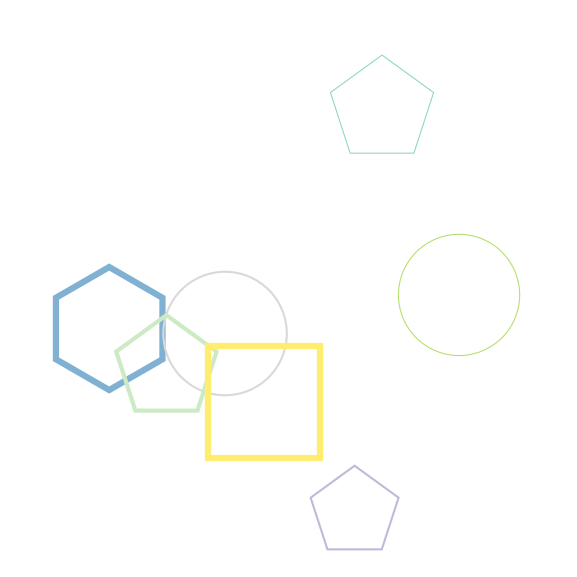[{"shape": "pentagon", "thickness": 0.5, "radius": 0.47, "center": [0.662, 0.81]}, {"shape": "pentagon", "thickness": 1, "radius": 0.4, "center": [0.614, 0.113]}, {"shape": "hexagon", "thickness": 3, "radius": 0.53, "center": [0.189, 0.43]}, {"shape": "circle", "thickness": 0.5, "radius": 0.52, "center": [0.795, 0.488]}, {"shape": "circle", "thickness": 1, "radius": 0.53, "center": [0.39, 0.422]}, {"shape": "pentagon", "thickness": 2, "radius": 0.46, "center": [0.288, 0.362]}, {"shape": "square", "thickness": 3, "radius": 0.48, "center": [0.458, 0.303]}]